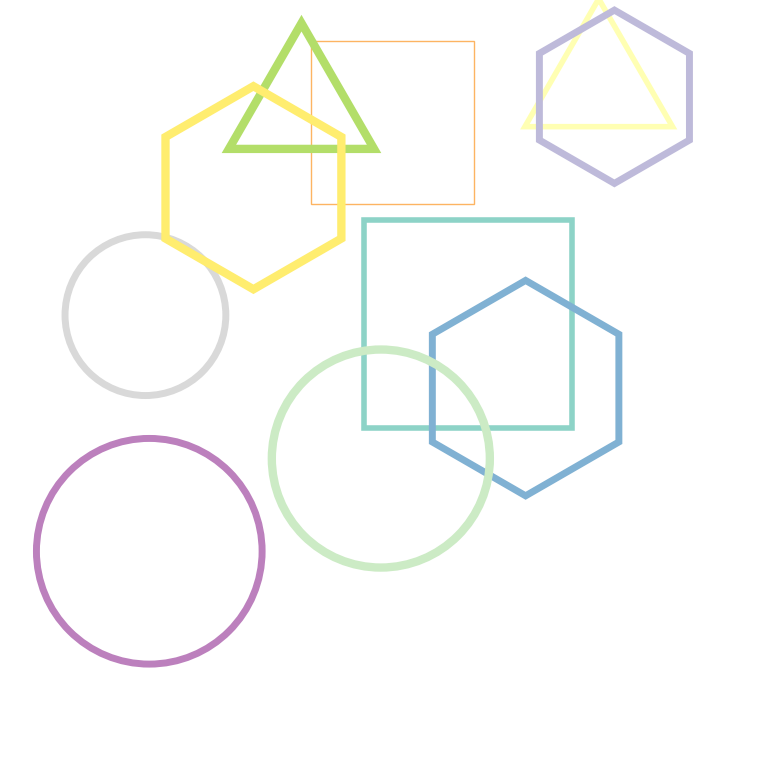[{"shape": "square", "thickness": 2, "radius": 0.67, "center": [0.607, 0.579]}, {"shape": "triangle", "thickness": 2, "radius": 0.55, "center": [0.778, 0.891]}, {"shape": "hexagon", "thickness": 2.5, "radius": 0.56, "center": [0.798, 0.874]}, {"shape": "hexagon", "thickness": 2.5, "radius": 0.7, "center": [0.683, 0.496]}, {"shape": "square", "thickness": 0.5, "radius": 0.53, "center": [0.509, 0.841]}, {"shape": "triangle", "thickness": 3, "radius": 0.54, "center": [0.392, 0.861]}, {"shape": "circle", "thickness": 2.5, "radius": 0.52, "center": [0.189, 0.591]}, {"shape": "circle", "thickness": 2.5, "radius": 0.73, "center": [0.194, 0.284]}, {"shape": "circle", "thickness": 3, "radius": 0.71, "center": [0.495, 0.404]}, {"shape": "hexagon", "thickness": 3, "radius": 0.66, "center": [0.329, 0.756]}]